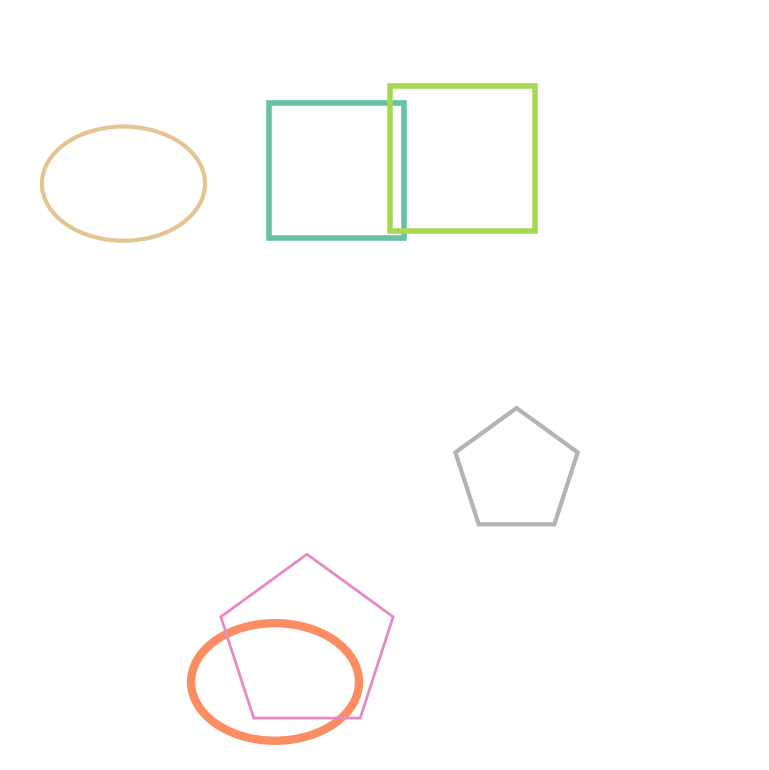[{"shape": "square", "thickness": 2, "radius": 0.44, "center": [0.437, 0.778]}, {"shape": "oval", "thickness": 3, "radius": 0.55, "center": [0.357, 0.114]}, {"shape": "pentagon", "thickness": 1, "radius": 0.59, "center": [0.399, 0.163]}, {"shape": "square", "thickness": 2, "radius": 0.47, "center": [0.601, 0.794]}, {"shape": "oval", "thickness": 1.5, "radius": 0.53, "center": [0.16, 0.762]}, {"shape": "pentagon", "thickness": 1.5, "radius": 0.42, "center": [0.671, 0.387]}]